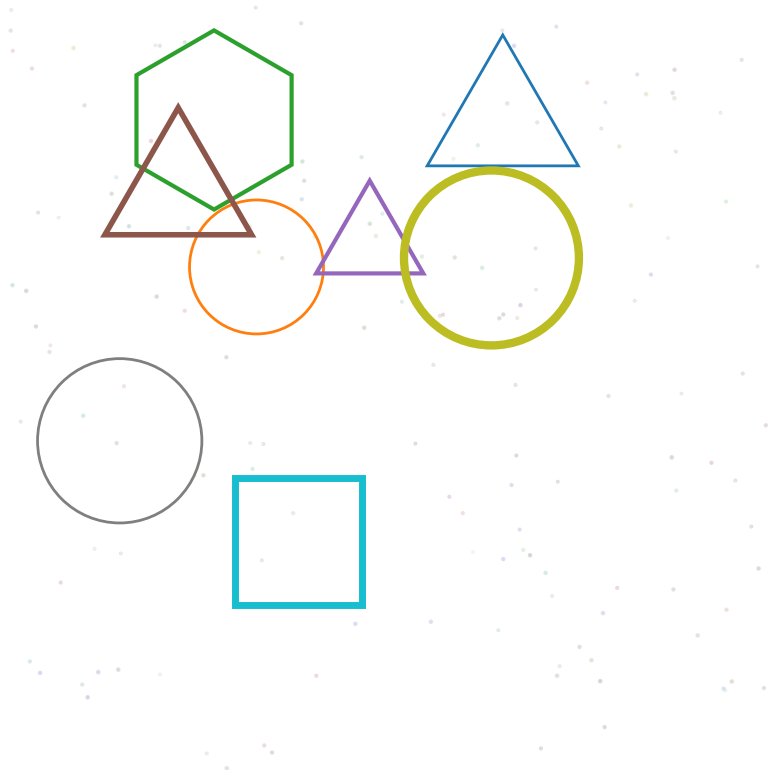[{"shape": "triangle", "thickness": 1, "radius": 0.57, "center": [0.653, 0.841]}, {"shape": "circle", "thickness": 1, "radius": 0.43, "center": [0.333, 0.653]}, {"shape": "hexagon", "thickness": 1.5, "radius": 0.58, "center": [0.278, 0.844]}, {"shape": "triangle", "thickness": 1.5, "radius": 0.4, "center": [0.48, 0.685]}, {"shape": "triangle", "thickness": 2, "radius": 0.55, "center": [0.231, 0.75]}, {"shape": "circle", "thickness": 1, "radius": 0.53, "center": [0.155, 0.428]}, {"shape": "circle", "thickness": 3, "radius": 0.57, "center": [0.638, 0.665]}, {"shape": "square", "thickness": 2.5, "radius": 0.41, "center": [0.388, 0.297]}]